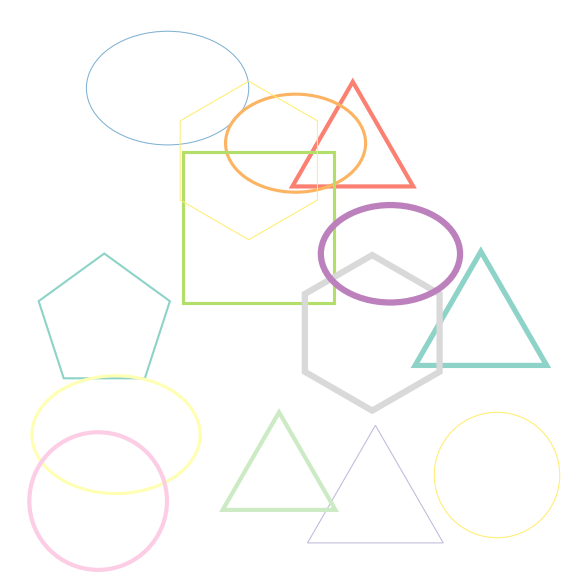[{"shape": "pentagon", "thickness": 1, "radius": 0.6, "center": [0.181, 0.441]}, {"shape": "triangle", "thickness": 2.5, "radius": 0.66, "center": [0.833, 0.432]}, {"shape": "oval", "thickness": 1.5, "radius": 0.73, "center": [0.201, 0.247]}, {"shape": "triangle", "thickness": 0.5, "radius": 0.68, "center": [0.65, 0.127]}, {"shape": "triangle", "thickness": 2, "radius": 0.6, "center": [0.611, 0.737]}, {"shape": "oval", "thickness": 0.5, "radius": 0.7, "center": [0.29, 0.847]}, {"shape": "oval", "thickness": 1.5, "radius": 0.61, "center": [0.512, 0.751]}, {"shape": "square", "thickness": 1.5, "radius": 0.66, "center": [0.448, 0.605]}, {"shape": "circle", "thickness": 2, "radius": 0.6, "center": [0.17, 0.132]}, {"shape": "hexagon", "thickness": 3, "radius": 0.67, "center": [0.645, 0.423]}, {"shape": "oval", "thickness": 3, "radius": 0.6, "center": [0.676, 0.56]}, {"shape": "triangle", "thickness": 2, "radius": 0.56, "center": [0.483, 0.173]}, {"shape": "hexagon", "thickness": 0.5, "radius": 0.69, "center": [0.431, 0.721]}, {"shape": "circle", "thickness": 0.5, "radius": 0.54, "center": [0.861, 0.177]}]